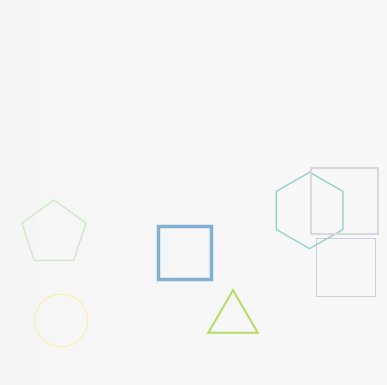[{"shape": "hexagon", "thickness": 1, "radius": 0.5, "center": [0.799, 0.453]}, {"shape": "square", "thickness": 0.5, "radius": 0.38, "center": [0.892, 0.307]}, {"shape": "square", "thickness": 2.5, "radius": 0.35, "center": [0.476, 0.344]}, {"shape": "triangle", "thickness": 1.5, "radius": 0.37, "center": [0.601, 0.173]}, {"shape": "square", "thickness": 1.5, "radius": 0.43, "center": [0.89, 0.478]}, {"shape": "pentagon", "thickness": 1, "radius": 0.43, "center": [0.139, 0.394]}, {"shape": "circle", "thickness": 0.5, "radius": 0.34, "center": [0.158, 0.168]}]